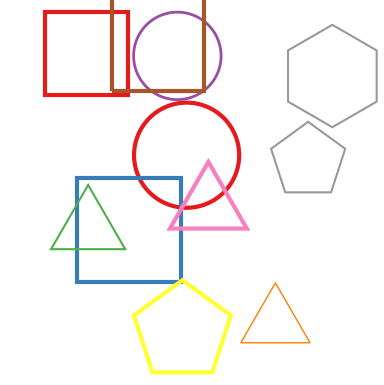[{"shape": "circle", "thickness": 3, "radius": 0.68, "center": [0.485, 0.597]}, {"shape": "square", "thickness": 3, "radius": 0.54, "center": [0.224, 0.861]}, {"shape": "square", "thickness": 3, "radius": 0.68, "center": [0.335, 0.402]}, {"shape": "triangle", "thickness": 1.5, "radius": 0.56, "center": [0.229, 0.408]}, {"shape": "circle", "thickness": 2, "radius": 0.57, "center": [0.461, 0.855]}, {"shape": "triangle", "thickness": 1, "radius": 0.52, "center": [0.715, 0.162]}, {"shape": "pentagon", "thickness": 3, "radius": 0.66, "center": [0.474, 0.14]}, {"shape": "square", "thickness": 3, "radius": 0.6, "center": [0.41, 0.884]}, {"shape": "triangle", "thickness": 3, "radius": 0.58, "center": [0.541, 0.464]}, {"shape": "pentagon", "thickness": 1.5, "radius": 0.51, "center": [0.8, 0.582]}, {"shape": "hexagon", "thickness": 1.5, "radius": 0.66, "center": [0.863, 0.803]}]